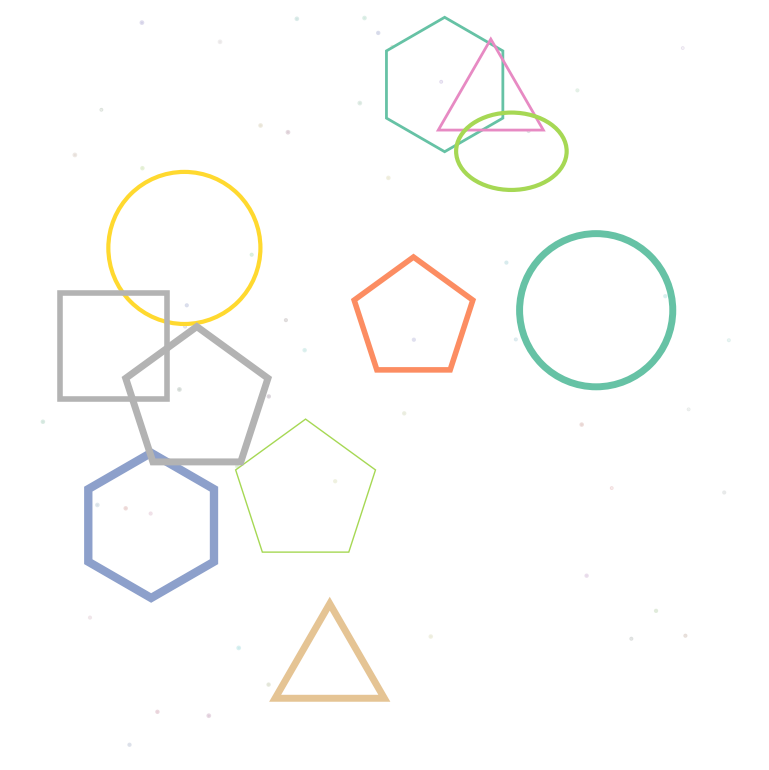[{"shape": "circle", "thickness": 2.5, "radius": 0.5, "center": [0.774, 0.597]}, {"shape": "hexagon", "thickness": 1, "radius": 0.44, "center": [0.577, 0.89]}, {"shape": "pentagon", "thickness": 2, "radius": 0.41, "center": [0.537, 0.585]}, {"shape": "hexagon", "thickness": 3, "radius": 0.47, "center": [0.196, 0.318]}, {"shape": "triangle", "thickness": 1, "radius": 0.39, "center": [0.637, 0.87]}, {"shape": "pentagon", "thickness": 0.5, "radius": 0.48, "center": [0.397, 0.36]}, {"shape": "oval", "thickness": 1.5, "radius": 0.36, "center": [0.664, 0.804]}, {"shape": "circle", "thickness": 1.5, "radius": 0.49, "center": [0.239, 0.678]}, {"shape": "triangle", "thickness": 2.5, "radius": 0.41, "center": [0.428, 0.134]}, {"shape": "pentagon", "thickness": 2.5, "radius": 0.49, "center": [0.256, 0.479]}, {"shape": "square", "thickness": 2, "radius": 0.35, "center": [0.148, 0.55]}]